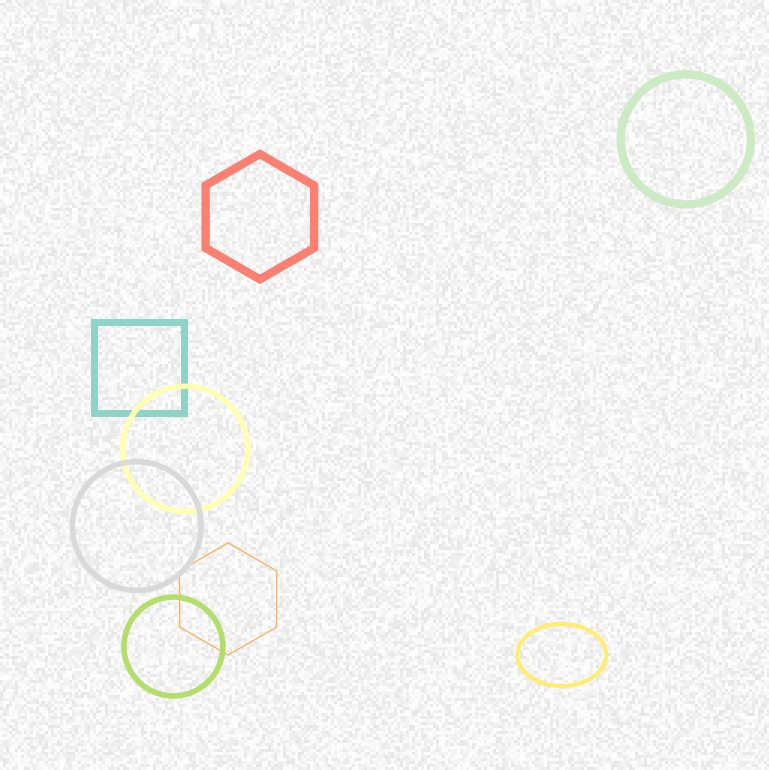[{"shape": "square", "thickness": 2.5, "radius": 0.29, "center": [0.18, 0.523]}, {"shape": "circle", "thickness": 2, "radius": 0.41, "center": [0.24, 0.417]}, {"shape": "hexagon", "thickness": 3, "radius": 0.41, "center": [0.337, 0.719]}, {"shape": "hexagon", "thickness": 0.5, "radius": 0.36, "center": [0.296, 0.222]}, {"shape": "circle", "thickness": 2, "radius": 0.32, "center": [0.225, 0.16]}, {"shape": "circle", "thickness": 2, "radius": 0.42, "center": [0.178, 0.317]}, {"shape": "circle", "thickness": 3, "radius": 0.42, "center": [0.891, 0.819]}, {"shape": "oval", "thickness": 1.5, "radius": 0.29, "center": [0.73, 0.149]}]